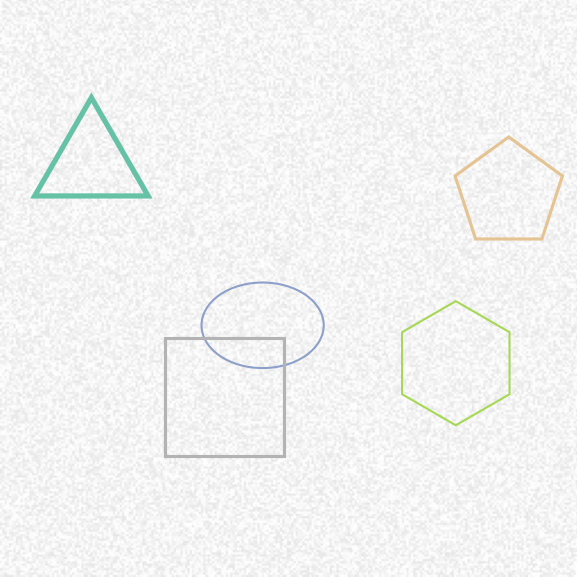[{"shape": "triangle", "thickness": 2.5, "radius": 0.57, "center": [0.158, 0.717]}, {"shape": "oval", "thickness": 1, "radius": 0.53, "center": [0.455, 0.436]}, {"shape": "hexagon", "thickness": 1, "radius": 0.54, "center": [0.789, 0.37]}, {"shape": "pentagon", "thickness": 1.5, "radius": 0.49, "center": [0.881, 0.664]}, {"shape": "square", "thickness": 1.5, "radius": 0.51, "center": [0.389, 0.312]}]